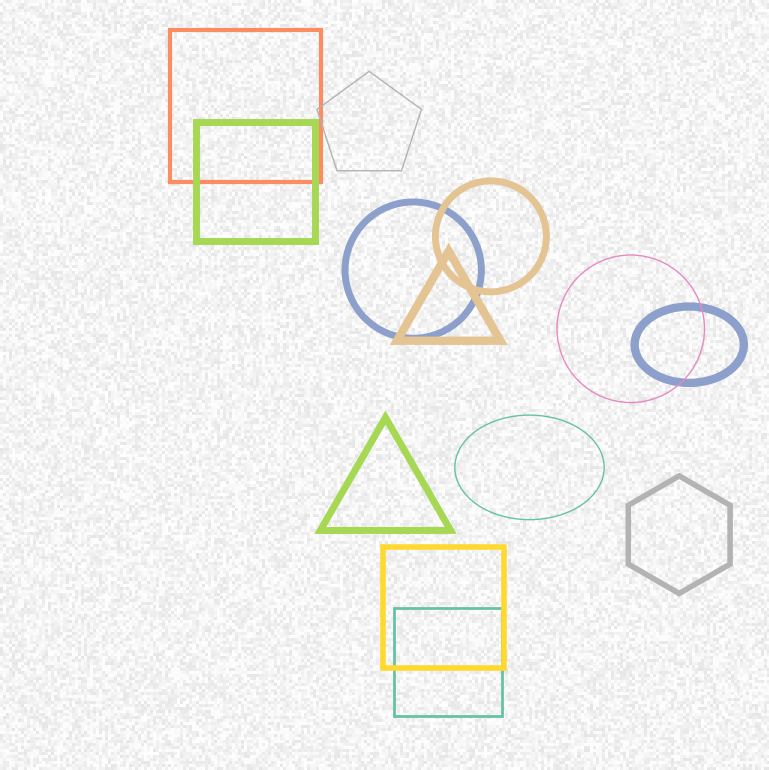[{"shape": "oval", "thickness": 0.5, "radius": 0.48, "center": [0.688, 0.393]}, {"shape": "square", "thickness": 1, "radius": 0.35, "center": [0.582, 0.14]}, {"shape": "square", "thickness": 1.5, "radius": 0.49, "center": [0.319, 0.862]}, {"shape": "oval", "thickness": 3, "radius": 0.35, "center": [0.895, 0.552]}, {"shape": "circle", "thickness": 2.5, "radius": 0.44, "center": [0.537, 0.649]}, {"shape": "circle", "thickness": 0.5, "radius": 0.48, "center": [0.819, 0.573]}, {"shape": "triangle", "thickness": 2.5, "radius": 0.49, "center": [0.501, 0.36]}, {"shape": "square", "thickness": 2.5, "radius": 0.39, "center": [0.332, 0.764]}, {"shape": "square", "thickness": 2, "radius": 0.39, "center": [0.576, 0.211]}, {"shape": "triangle", "thickness": 3, "radius": 0.39, "center": [0.583, 0.596]}, {"shape": "circle", "thickness": 2.5, "radius": 0.36, "center": [0.638, 0.693]}, {"shape": "hexagon", "thickness": 2, "radius": 0.38, "center": [0.882, 0.306]}, {"shape": "pentagon", "thickness": 0.5, "radius": 0.36, "center": [0.479, 0.836]}]